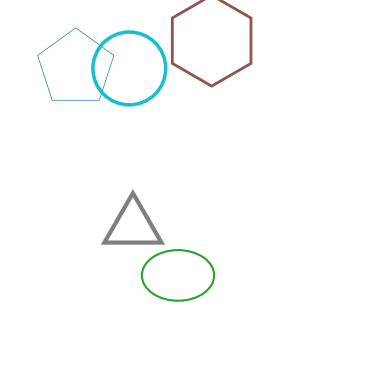[{"shape": "pentagon", "thickness": 0.5, "radius": 0.52, "center": [0.197, 0.824]}, {"shape": "oval", "thickness": 1.5, "radius": 0.47, "center": [0.462, 0.285]}, {"shape": "hexagon", "thickness": 2, "radius": 0.59, "center": [0.55, 0.894]}, {"shape": "triangle", "thickness": 3, "radius": 0.43, "center": [0.345, 0.413]}, {"shape": "circle", "thickness": 2.5, "radius": 0.47, "center": [0.336, 0.822]}]